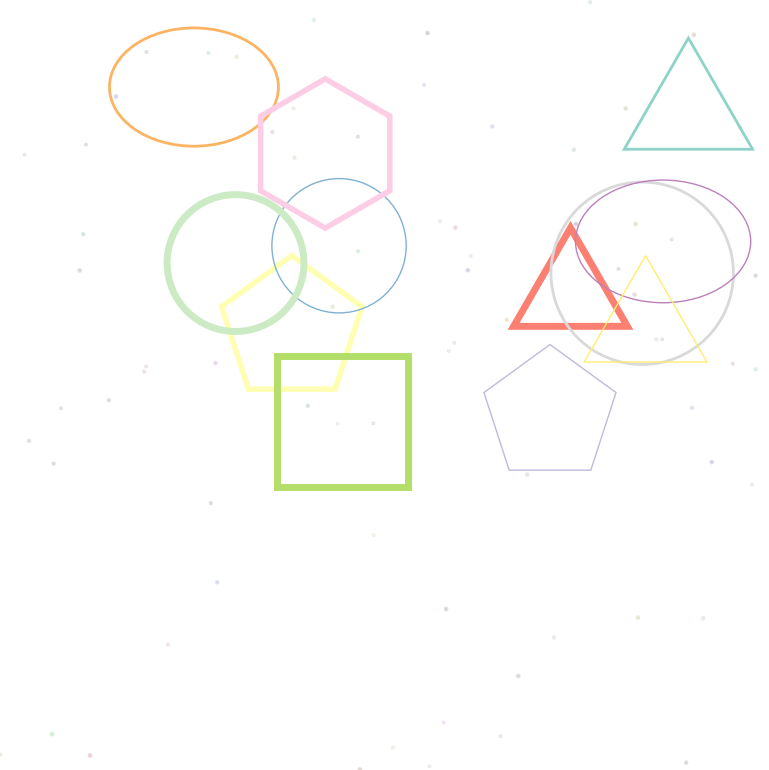[{"shape": "triangle", "thickness": 1, "radius": 0.48, "center": [0.894, 0.854]}, {"shape": "pentagon", "thickness": 2, "radius": 0.48, "center": [0.379, 0.572]}, {"shape": "pentagon", "thickness": 0.5, "radius": 0.45, "center": [0.714, 0.462]}, {"shape": "triangle", "thickness": 2.5, "radius": 0.43, "center": [0.741, 0.619]}, {"shape": "circle", "thickness": 0.5, "radius": 0.44, "center": [0.44, 0.681]}, {"shape": "oval", "thickness": 1, "radius": 0.55, "center": [0.252, 0.887]}, {"shape": "square", "thickness": 2.5, "radius": 0.42, "center": [0.445, 0.453]}, {"shape": "hexagon", "thickness": 2, "radius": 0.48, "center": [0.422, 0.801]}, {"shape": "circle", "thickness": 1, "radius": 0.59, "center": [0.834, 0.645]}, {"shape": "oval", "thickness": 0.5, "radius": 0.57, "center": [0.861, 0.686]}, {"shape": "circle", "thickness": 2.5, "radius": 0.44, "center": [0.306, 0.658]}, {"shape": "triangle", "thickness": 0.5, "radius": 0.46, "center": [0.838, 0.576]}]